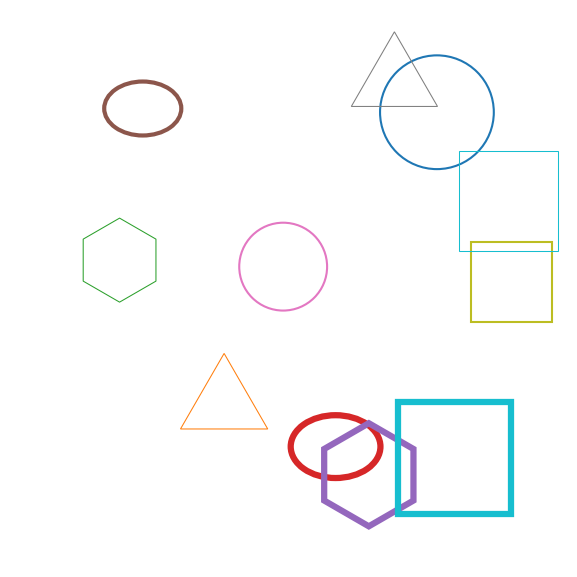[{"shape": "circle", "thickness": 1, "radius": 0.49, "center": [0.757, 0.805]}, {"shape": "triangle", "thickness": 0.5, "radius": 0.44, "center": [0.388, 0.3]}, {"shape": "hexagon", "thickness": 0.5, "radius": 0.36, "center": [0.207, 0.549]}, {"shape": "oval", "thickness": 3, "radius": 0.39, "center": [0.581, 0.226]}, {"shape": "hexagon", "thickness": 3, "radius": 0.45, "center": [0.639, 0.177]}, {"shape": "oval", "thickness": 2, "radius": 0.33, "center": [0.247, 0.811]}, {"shape": "circle", "thickness": 1, "radius": 0.38, "center": [0.49, 0.537]}, {"shape": "triangle", "thickness": 0.5, "radius": 0.43, "center": [0.683, 0.858]}, {"shape": "square", "thickness": 1, "radius": 0.35, "center": [0.886, 0.511]}, {"shape": "square", "thickness": 3, "radius": 0.49, "center": [0.786, 0.206]}, {"shape": "square", "thickness": 0.5, "radius": 0.43, "center": [0.88, 0.651]}]